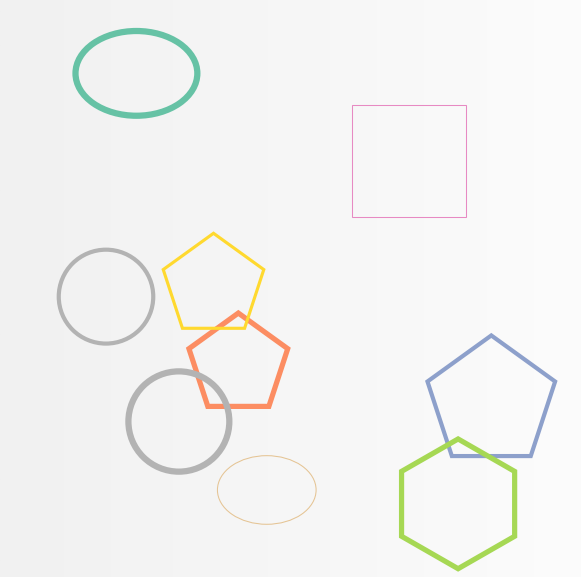[{"shape": "oval", "thickness": 3, "radius": 0.52, "center": [0.235, 0.872]}, {"shape": "pentagon", "thickness": 2.5, "radius": 0.45, "center": [0.41, 0.368]}, {"shape": "pentagon", "thickness": 2, "radius": 0.58, "center": [0.845, 0.303]}, {"shape": "square", "thickness": 0.5, "radius": 0.49, "center": [0.704, 0.72]}, {"shape": "hexagon", "thickness": 2.5, "radius": 0.56, "center": [0.788, 0.127]}, {"shape": "pentagon", "thickness": 1.5, "radius": 0.45, "center": [0.367, 0.504]}, {"shape": "oval", "thickness": 0.5, "radius": 0.42, "center": [0.459, 0.151]}, {"shape": "circle", "thickness": 3, "radius": 0.43, "center": [0.308, 0.269]}, {"shape": "circle", "thickness": 2, "radius": 0.41, "center": [0.182, 0.485]}]